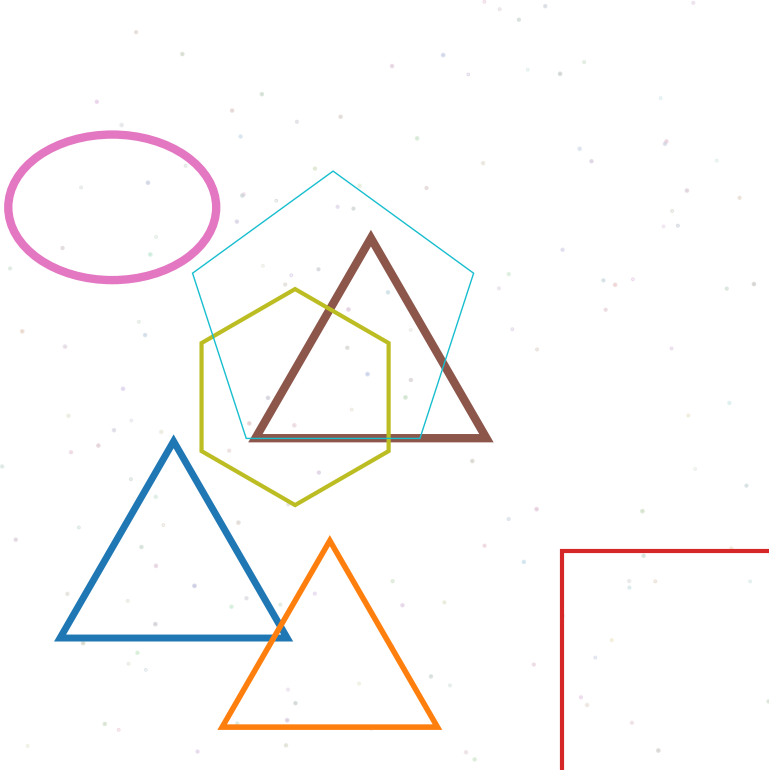[{"shape": "triangle", "thickness": 2.5, "radius": 0.85, "center": [0.225, 0.257]}, {"shape": "triangle", "thickness": 2, "radius": 0.81, "center": [0.428, 0.136]}, {"shape": "square", "thickness": 1.5, "radius": 0.81, "center": [0.893, 0.121]}, {"shape": "triangle", "thickness": 3, "radius": 0.87, "center": [0.482, 0.518]}, {"shape": "oval", "thickness": 3, "radius": 0.68, "center": [0.146, 0.731]}, {"shape": "hexagon", "thickness": 1.5, "radius": 0.7, "center": [0.383, 0.484]}, {"shape": "pentagon", "thickness": 0.5, "radius": 0.96, "center": [0.433, 0.586]}]